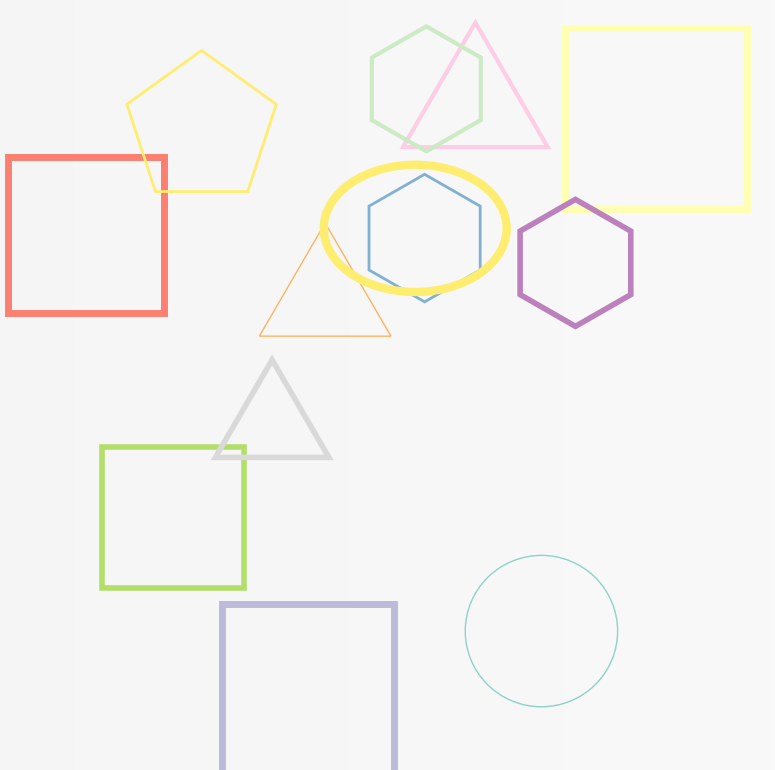[{"shape": "circle", "thickness": 0.5, "radius": 0.49, "center": [0.699, 0.18]}, {"shape": "square", "thickness": 2.5, "radius": 0.59, "center": [0.847, 0.846]}, {"shape": "square", "thickness": 2.5, "radius": 0.56, "center": [0.397, 0.105]}, {"shape": "square", "thickness": 2.5, "radius": 0.51, "center": [0.111, 0.694]}, {"shape": "hexagon", "thickness": 1, "radius": 0.41, "center": [0.548, 0.691]}, {"shape": "triangle", "thickness": 0.5, "radius": 0.49, "center": [0.42, 0.612]}, {"shape": "square", "thickness": 2, "radius": 0.46, "center": [0.223, 0.328]}, {"shape": "triangle", "thickness": 1.5, "radius": 0.54, "center": [0.613, 0.863]}, {"shape": "triangle", "thickness": 2, "radius": 0.42, "center": [0.351, 0.448]}, {"shape": "hexagon", "thickness": 2, "radius": 0.41, "center": [0.743, 0.659]}, {"shape": "hexagon", "thickness": 1.5, "radius": 0.41, "center": [0.55, 0.885]}, {"shape": "pentagon", "thickness": 1, "radius": 0.51, "center": [0.26, 0.833]}, {"shape": "oval", "thickness": 3, "radius": 0.59, "center": [0.536, 0.703]}]